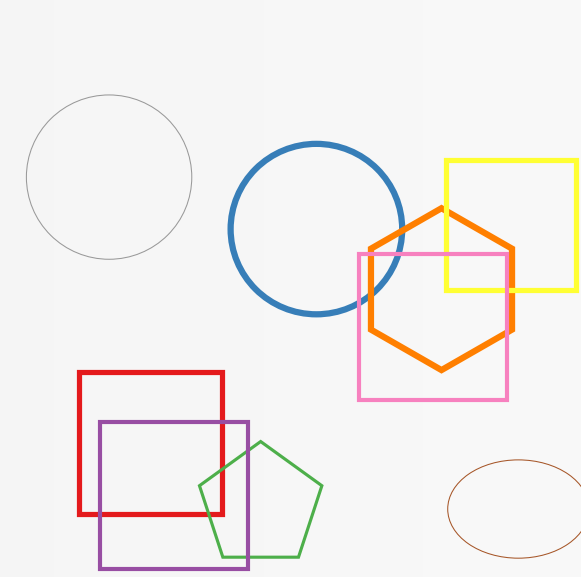[{"shape": "square", "thickness": 2.5, "radius": 0.61, "center": [0.259, 0.232]}, {"shape": "circle", "thickness": 3, "radius": 0.74, "center": [0.544, 0.602]}, {"shape": "pentagon", "thickness": 1.5, "radius": 0.55, "center": [0.448, 0.124]}, {"shape": "square", "thickness": 2, "radius": 0.64, "center": [0.299, 0.142]}, {"shape": "hexagon", "thickness": 3, "radius": 0.7, "center": [0.76, 0.498]}, {"shape": "square", "thickness": 2.5, "radius": 0.56, "center": [0.879, 0.61]}, {"shape": "oval", "thickness": 0.5, "radius": 0.61, "center": [0.892, 0.118]}, {"shape": "square", "thickness": 2, "radius": 0.64, "center": [0.745, 0.433]}, {"shape": "circle", "thickness": 0.5, "radius": 0.71, "center": [0.188, 0.692]}]